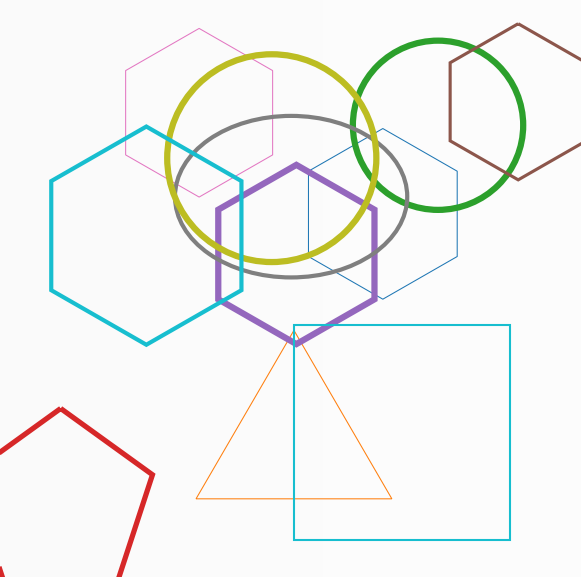[{"shape": "hexagon", "thickness": 0.5, "radius": 0.74, "center": [0.659, 0.629]}, {"shape": "triangle", "thickness": 0.5, "radius": 0.97, "center": [0.506, 0.233]}, {"shape": "circle", "thickness": 3, "radius": 0.73, "center": [0.754, 0.782]}, {"shape": "pentagon", "thickness": 2.5, "radius": 0.83, "center": [0.104, 0.126]}, {"shape": "hexagon", "thickness": 3, "radius": 0.78, "center": [0.51, 0.558]}, {"shape": "hexagon", "thickness": 1.5, "radius": 0.68, "center": [0.892, 0.823]}, {"shape": "hexagon", "thickness": 0.5, "radius": 0.73, "center": [0.343, 0.804]}, {"shape": "oval", "thickness": 2, "radius": 1.0, "center": [0.501, 0.659]}, {"shape": "circle", "thickness": 3, "radius": 0.9, "center": [0.468, 0.725]}, {"shape": "square", "thickness": 1, "radius": 0.93, "center": [0.692, 0.25]}, {"shape": "hexagon", "thickness": 2, "radius": 0.94, "center": [0.252, 0.591]}]